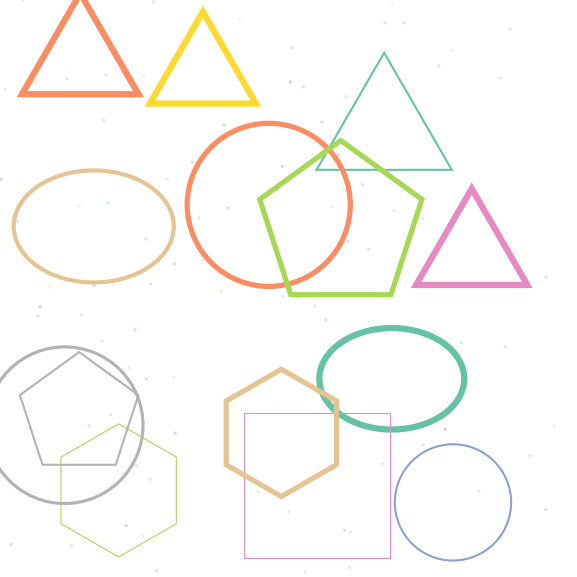[{"shape": "oval", "thickness": 3, "radius": 0.63, "center": [0.678, 0.343]}, {"shape": "triangle", "thickness": 1, "radius": 0.68, "center": [0.665, 0.773]}, {"shape": "triangle", "thickness": 3, "radius": 0.58, "center": [0.139, 0.894]}, {"shape": "circle", "thickness": 2.5, "radius": 0.71, "center": [0.465, 0.644]}, {"shape": "circle", "thickness": 1, "radius": 0.5, "center": [0.784, 0.129]}, {"shape": "triangle", "thickness": 3, "radius": 0.56, "center": [0.817, 0.561]}, {"shape": "square", "thickness": 0.5, "radius": 0.63, "center": [0.549, 0.158]}, {"shape": "hexagon", "thickness": 0.5, "radius": 0.58, "center": [0.205, 0.15]}, {"shape": "pentagon", "thickness": 2.5, "radius": 0.74, "center": [0.59, 0.608]}, {"shape": "triangle", "thickness": 3, "radius": 0.53, "center": [0.351, 0.873]}, {"shape": "hexagon", "thickness": 2.5, "radius": 0.55, "center": [0.487, 0.25]}, {"shape": "oval", "thickness": 2, "radius": 0.69, "center": [0.162, 0.607]}, {"shape": "circle", "thickness": 1.5, "radius": 0.68, "center": [0.112, 0.263]}, {"shape": "pentagon", "thickness": 1, "radius": 0.54, "center": [0.137, 0.282]}]